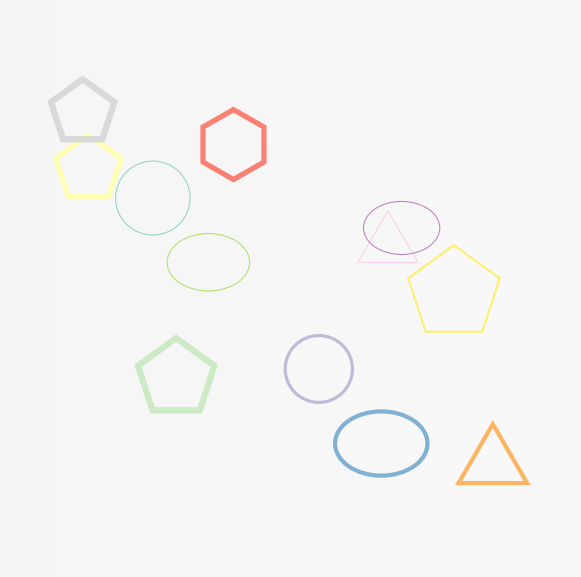[{"shape": "circle", "thickness": 0.5, "radius": 0.32, "center": [0.263, 0.656]}, {"shape": "pentagon", "thickness": 2.5, "radius": 0.3, "center": [0.152, 0.707]}, {"shape": "circle", "thickness": 1.5, "radius": 0.29, "center": [0.549, 0.36]}, {"shape": "hexagon", "thickness": 2.5, "radius": 0.3, "center": [0.402, 0.749]}, {"shape": "oval", "thickness": 2, "radius": 0.4, "center": [0.656, 0.231]}, {"shape": "triangle", "thickness": 2, "radius": 0.34, "center": [0.848, 0.197]}, {"shape": "oval", "thickness": 0.5, "radius": 0.35, "center": [0.359, 0.545]}, {"shape": "triangle", "thickness": 0.5, "radius": 0.3, "center": [0.667, 0.575]}, {"shape": "pentagon", "thickness": 3, "radius": 0.29, "center": [0.142, 0.805]}, {"shape": "oval", "thickness": 0.5, "radius": 0.33, "center": [0.691, 0.604]}, {"shape": "pentagon", "thickness": 3, "radius": 0.35, "center": [0.303, 0.344]}, {"shape": "pentagon", "thickness": 1, "radius": 0.41, "center": [0.781, 0.492]}]